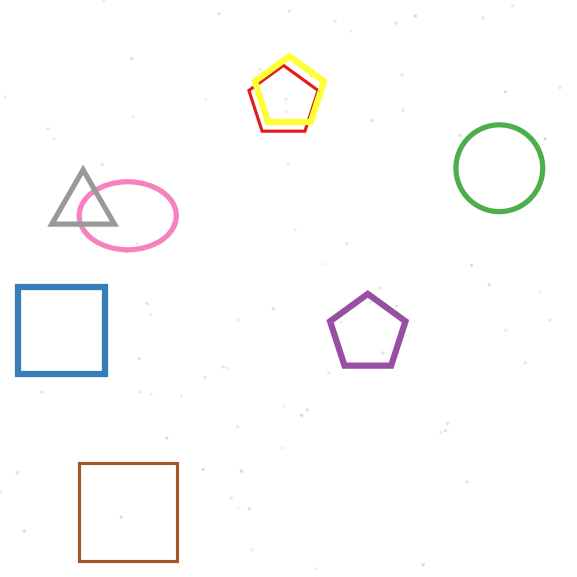[{"shape": "pentagon", "thickness": 1.5, "radius": 0.32, "center": [0.491, 0.823]}, {"shape": "square", "thickness": 3, "radius": 0.38, "center": [0.106, 0.428]}, {"shape": "circle", "thickness": 2.5, "radius": 0.38, "center": [0.865, 0.708]}, {"shape": "pentagon", "thickness": 3, "radius": 0.34, "center": [0.637, 0.422]}, {"shape": "pentagon", "thickness": 3, "radius": 0.31, "center": [0.501, 0.839]}, {"shape": "square", "thickness": 1.5, "radius": 0.43, "center": [0.222, 0.113]}, {"shape": "oval", "thickness": 2.5, "radius": 0.42, "center": [0.221, 0.626]}, {"shape": "triangle", "thickness": 2.5, "radius": 0.31, "center": [0.144, 0.642]}]